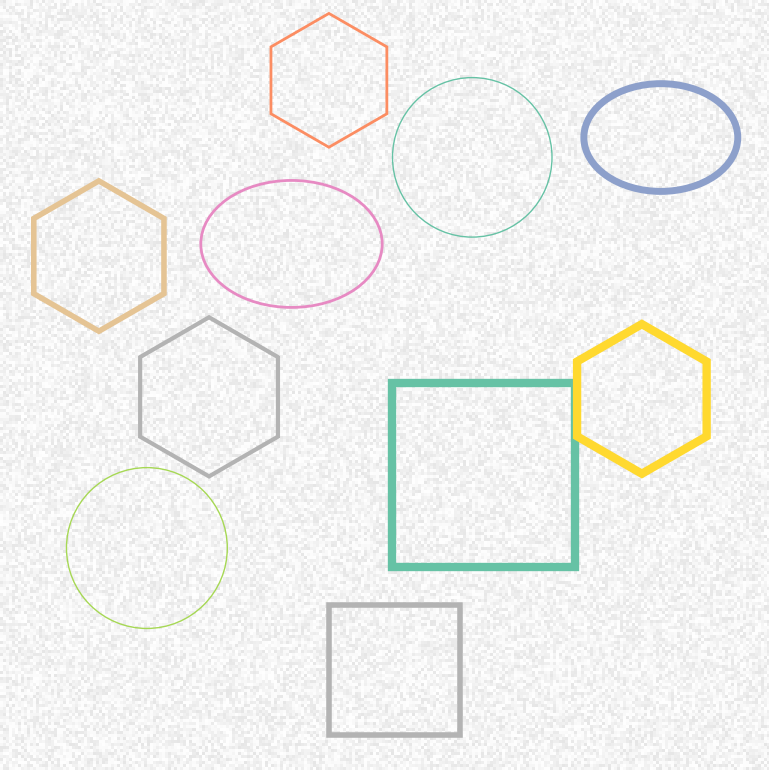[{"shape": "square", "thickness": 3, "radius": 0.6, "center": [0.628, 0.383]}, {"shape": "circle", "thickness": 0.5, "radius": 0.52, "center": [0.613, 0.796]}, {"shape": "hexagon", "thickness": 1, "radius": 0.43, "center": [0.427, 0.896]}, {"shape": "oval", "thickness": 2.5, "radius": 0.5, "center": [0.858, 0.821]}, {"shape": "oval", "thickness": 1, "radius": 0.59, "center": [0.379, 0.683]}, {"shape": "circle", "thickness": 0.5, "radius": 0.52, "center": [0.191, 0.288]}, {"shape": "hexagon", "thickness": 3, "radius": 0.49, "center": [0.834, 0.482]}, {"shape": "hexagon", "thickness": 2, "radius": 0.49, "center": [0.128, 0.667]}, {"shape": "hexagon", "thickness": 1.5, "radius": 0.52, "center": [0.271, 0.485]}, {"shape": "square", "thickness": 2, "radius": 0.42, "center": [0.513, 0.13]}]